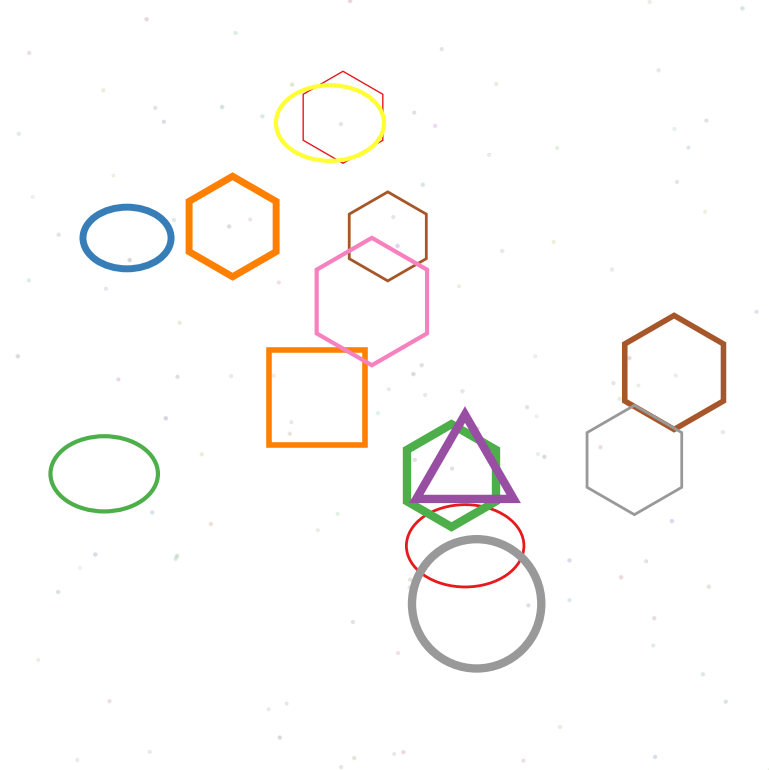[{"shape": "oval", "thickness": 1, "radius": 0.38, "center": [0.604, 0.291]}, {"shape": "hexagon", "thickness": 0.5, "radius": 0.3, "center": [0.445, 0.848]}, {"shape": "oval", "thickness": 2.5, "radius": 0.29, "center": [0.165, 0.691]}, {"shape": "oval", "thickness": 1.5, "radius": 0.35, "center": [0.135, 0.385]}, {"shape": "hexagon", "thickness": 3, "radius": 0.33, "center": [0.586, 0.382]}, {"shape": "triangle", "thickness": 3, "radius": 0.37, "center": [0.604, 0.389]}, {"shape": "square", "thickness": 2, "radius": 0.31, "center": [0.411, 0.484]}, {"shape": "hexagon", "thickness": 2.5, "radius": 0.33, "center": [0.302, 0.706]}, {"shape": "oval", "thickness": 1.5, "radius": 0.35, "center": [0.429, 0.84]}, {"shape": "hexagon", "thickness": 2, "radius": 0.37, "center": [0.875, 0.516]}, {"shape": "hexagon", "thickness": 1, "radius": 0.29, "center": [0.504, 0.693]}, {"shape": "hexagon", "thickness": 1.5, "radius": 0.41, "center": [0.483, 0.608]}, {"shape": "hexagon", "thickness": 1, "radius": 0.35, "center": [0.824, 0.403]}, {"shape": "circle", "thickness": 3, "radius": 0.42, "center": [0.619, 0.216]}]